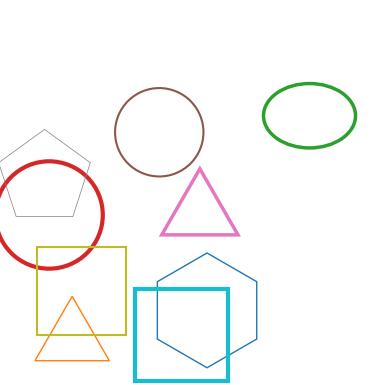[{"shape": "hexagon", "thickness": 1, "radius": 0.75, "center": [0.538, 0.194]}, {"shape": "triangle", "thickness": 1, "radius": 0.56, "center": [0.187, 0.119]}, {"shape": "oval", "thickness": 2.5, "radius": 0.6, "center": [0.804, 0.699]}, {"shape": "circle", "thickness": 3, "radius": 0.7, "center": [0.128, 0.442]}, {"shape": "circle", "thickness": 1.5, "radius": 0.57, "center": [0.414, 0.656]}, {"shape": "triangle", "thickness": 2.5, "radius": 0.57, "center": [0.519, 0.447]}, {"shape": "pentagon", "thickness": 0.5, "radius": 0.63, "center": [0.116, 0.539]}, {"shape": "square", "thickness": 1.5, "radius": 0.58, "center": [0.212, 0.244]}, {"shape": "square", "thickness": 3, "radius": 0.6, "center": [0.471, 0.13]}]